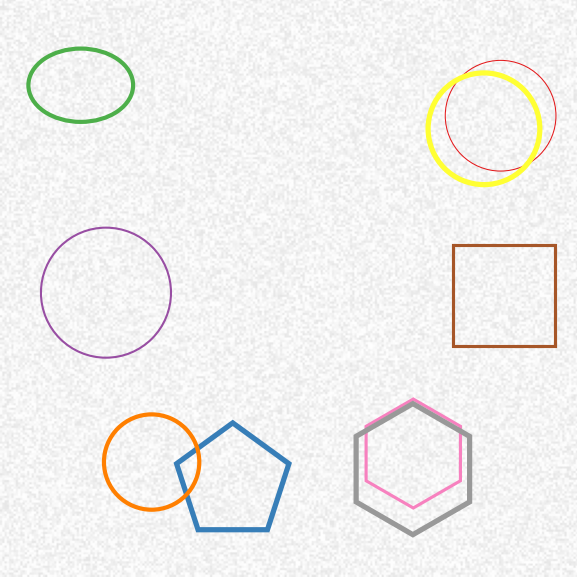[{"shape": "circle", "thickness": 0.5, "radius": 0.48, "center": [0.867, 0.799]}, {"shape": "pentagon", "thickness": 2.5, "radius": 0.51, "center": [0.403, 0.165]}, {"shape": "oval", "thickness": 2, "radius": 0.45, "center": [0.14, 0.852]}, {"shape": "circle", "thickness": 1, "radius": 0.56, "center": [0.183, 0.492]}, {"shape": "circle", "thickness": 2, "radius": 0.41, "center": [0.263, 0.199]}, {"shape": "circle", "thickness": 2.5, "radius": 0.48, "center": [0.838, 0.776]}, {"shape": "square", "thickness": 1.5, "radius": 0.44, "center": [0.873, 0.487]}, {"shape": "hexagon", "thickness": 1.5, "radius": 0.47, "center": [0.716, 0.214]}, {"shape": "hexagon", "thickness": 2.5, "radius": 0.57, "center": [0.715, 0.187]}]